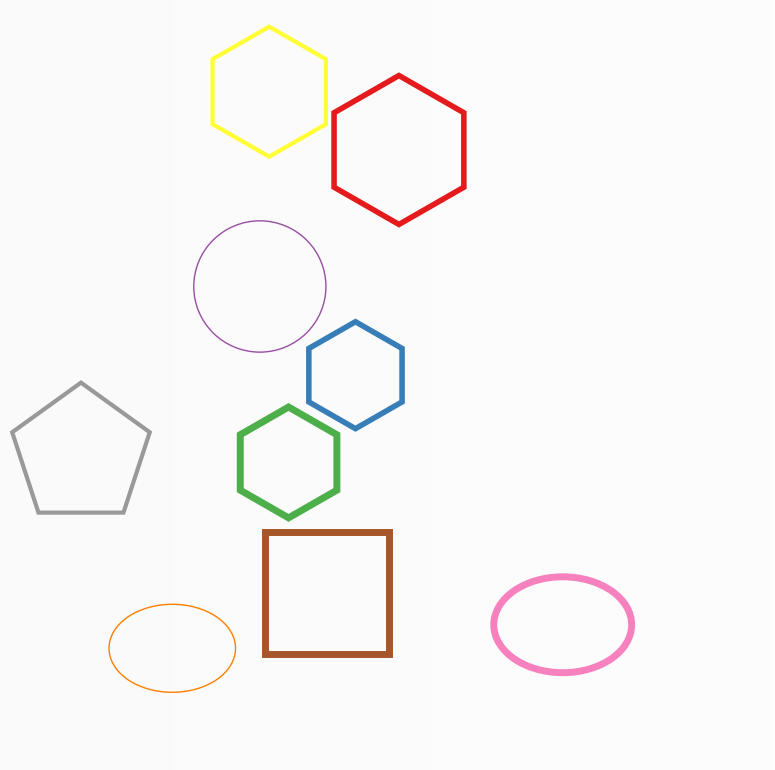[{"shape": "hexagon", "thickness": 2, "radius": 0.48, "center": [0.515, 0.805]}, {"shape": "hexagon", "thickness": 2, "radius": 0.35, "center": [0.459, 0.513]}, {"shape": "hexagon", "thickness": 2.5, "radius": 0.36, "center": [0.372, 0.399]}, {"shape": "circle", "thickness": 0.5, "radius": 0.43, "center": [0.335, 0.628]}, {"shape": "oval", "thickness": 0.5, "radius": 0.41, "center": [0.222, 0.158]}, {"shape": "hexagon", "thickness": 1.5, "radius": 0.42, "center": [0.347, 0.881]}, {"shape": "square", "thickness": 2.5, "radius": 0.4, "center": [0.422, 0.23]}, {"shape": "oval", "thickness": 2.5, "radius": 0.44, "center": [0.726, 0.189]}, {"shape": "pentagon", "thickness": 1.5, "radius": 0.47, "center": [0.104, 0.41]}]